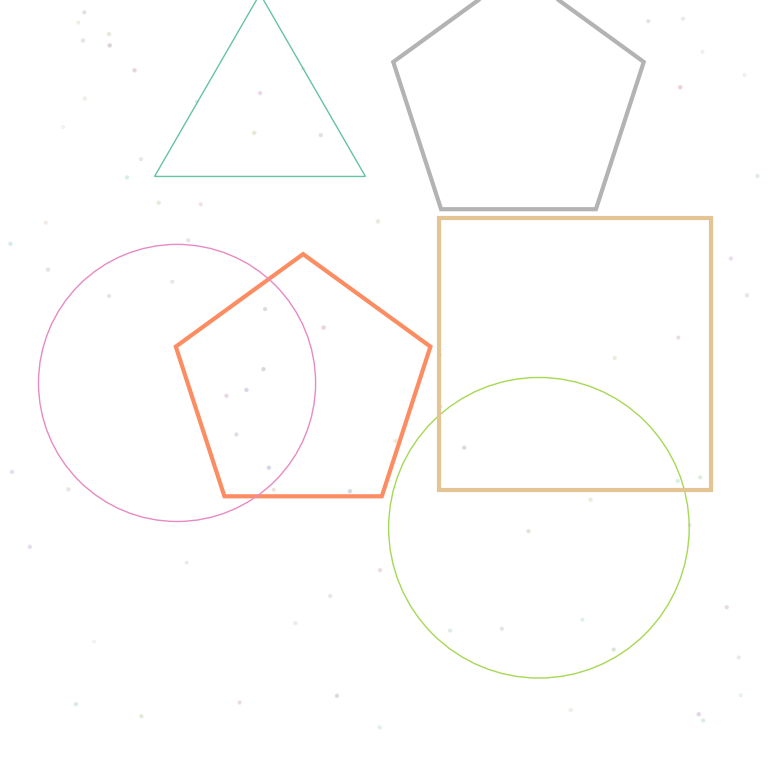[{"shape": "triangle", "thickness": 0.5, "radius": 0.79, "center": [0.338, 0.85]}, {"shape": "pentagon", "thickness": 1.5, "radius": 0.87, "center": [0.394, 0.496]}, {"shape": "circle", "thickness": 0.5, "radius": 0.9, "center": [0.23, 0.503]}, {"shape": "circle", "thickness": 0.5, "radius": 0.98, "center": [0.7, 0.315]}, {"shape": "square", "thickness": 1.5, "radius": 0.88, "center": [0.747, 0.541]}, {"shape": "pentagon", "thickness": 1.5, "radius": 0.86, "center": [0.673, 0.867]}]